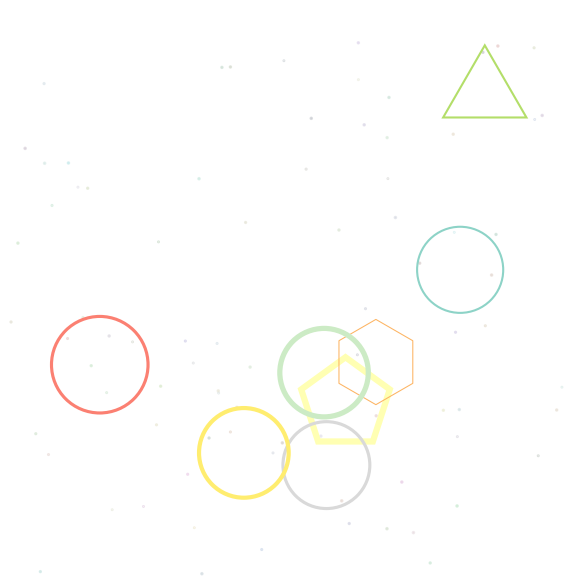[{"shape": "circle", "thickness": 1, "radius": 0.37, "center": [0.797, 0.532]}, {"shape": "pentagon", "thickness": 3, "radius": 0.4, "center": [0.598, 0.3]}, {"shape": "circle", "thickness": 1.5, "radius": 0.42, "center": [0.173, 0.368]}, {"shape": "hexagon", "thickness": 0.5, "radius": 0.37, "center": [0.651, 0.372]}, {"shape": "triangle", "thickness": 1, "radius": 0.42, "center": [0.839, 0.837]}, {"shape": "circle", "thickness": 1.5, "radius": 0.38, "center": [0.565, 0.194]}, {"shape": "circle", "thickness": 2.5, "radius": 0.38, "center": [0.561, 0.354]}, {"shape": "circle", "thickness": 2, "radius": 0.39, "center": [0.422, 0.215]}]